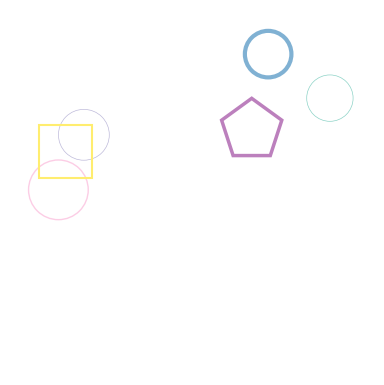[{"shape": "circle", "thickness": 0.5, "radius": 0.3, "center": [0.857, 0.745]}, {"shape": "circle", "thickness": 0.5, "radius": 0.33, "center": [0.218, 0.65]}, {"shape": "circle", "thickness": 3, "radius": 0.3, "center": [0.696, 0.859]}, {"shape": "circle", "thickness": 1, "radius": 0.39, "center": [0.152, 0.507]}, {"shape": "pentagon", "thickness": 2.5, "radius": 0.41, "center": [0.654, 0.662]}, {"shape": "square", "thickness": 1.5, "radius": 0.35, "center": [0.17, 0.606]}]